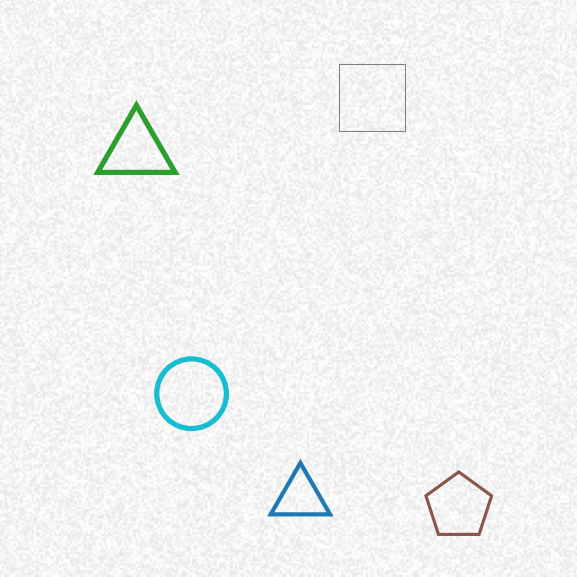[{"shape": "triangle", "thickness": 2, "radius": 0.3, "center": [0.52, 0.138]}, {"shape": "triangle", "thickness": 2.5, "radius": 0.39, "center": [0.236, 0.739]}, {"shape": "pentagon", "thickness": 1.5, "radius": 0.3, "center": [0.794, 0.122]}, {"shape": "square", "thickness": 0.5, "radius": 0.29, "center": [0.644, 0.83]}, {"shape": "circle", "thickness": 2.5, "radius": 0.3, "center": [0.332, 0.317]}]